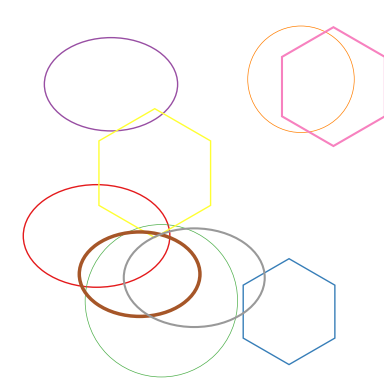[{"shape": "oval", "thickness": 1, "radius": 0.95, "center": [0.251, 0.387]}, {"shape": "hexagon", "thickness": 1, "radius": 0.69, "center": [0.751, 0.191]}, {"shape": "circle", "thickness": 0.5, "radius": 0.99, "center": [0.419, 0.219]}, {"shape": "oval", "thickness": 1, "radius": 0.87, "center": [0.288, 0.781]}, {"shape": "circle", "thickness": 0.5, "radius": 0.69, "center": [0.782, 0.794]}, {"shape": "hexagon", "thickness": 1, "radius": 0.84, "center": [0.402, 0.55]}, {"shape": "oval", "thickness": 2.5, "radius": 0.78, "center": [0.363, 0.288]}, {"shape": "hexagon", "thickness": 1.5, "radius": 0.77, "center": [0.866, 0.775]}, {"shape": "oval", "thickness": 1.5, "radius": 0.92, "center": [0.505, 0.279]}]